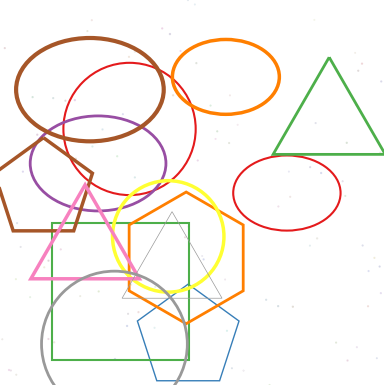[{"shape": "oval", "thickness": 1.5, "radius": 0.7, "center": [0.745, 0.499]}, {"shape": "circle", "thickness": 1.5, "radius": 0.86, "center": [0.336, 0.665]}, {"shape": "pentagon", "thickness": 1, "radius": 0.69, "center": [0.489, 0.123]}, {"shape": "square", "thickness": 1.5, "radius": 0.89, "center": [0.313, 0.243]}, {"shape": "triangle", "thickness": 2, "radius": 0.84, "center": [0.855, 0.683]}, {"shape": "oval", "thickness": 2, "radius": 0.88, "center": [0.255, 0.576]}, {"shape": "oval", "thickness": 2.5, "radius": 0.69, "center": [0.587, 0.8]}, {"shape": "hexagon", "thickness": 2, "radius": 0.86, "center": [0.484, 0.33]}, {"shape": "circle", "thickness": 2.5, "radius": 0.72, "center": [0.437, 0.386]}, {"shape": "oval", "thickness": 3, "radius": 0.96, "center": [0.234, 0.767]}, {"shape": "pentagon", "thickness": 2.5, "radius": 0.67, "center": [0.113, 0.509]}, {"shape": "triangle", "thickness": 2.5, "radius": 0.81, "center": [0.221, 0.357]}, {"shape": "triangle", "thickness": 0.5, "radius": 0.75, "center": [0.447, 0.3]}, {"shape": "circle", "thickness": 2, "radius": 0.95, "center": [0.297, 0.106]}]